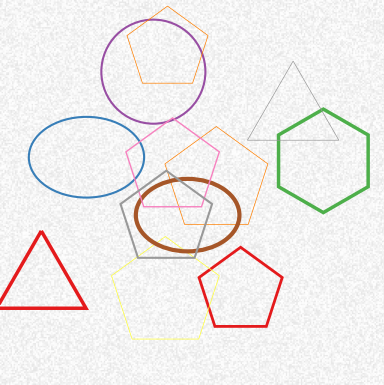[{"shape": "pentagon", "thickness": 2, "radius": 0.57, "center": [0.625, 0.244]}, {"shape": "triangle", "thickness": 2.5, "radius": 0.67, "center": [0.107, 0.266]}, {"shape": "oval", "thickness": 1.5, "radius": 0.75, "center": [0.225, 0.592]}, {"shape": "hexagon", "thickness": 2.5, "radius": 0.67, "center": [0.84, 0.582]}, {"shape": "circle", "thickness": 1.5, "radius": 0.68, "center": [0.398, 0.814]}, {"shape": "pentagon", "thickness": 0.5, "radius": 0.55, "center": [0.435, 0.873]}, {"shape": "pentagon", "thickness": 0.5, "radius": 0.7, "center": [0.562, 0.531]}, {"shape": "pentagon", "thickness": 0.5, "radius": 0.74, "center": [0.43, 0.238]}, {"shape": "oval", "thickness": 3, "radius": 0.67, "center": [0.487, 0.441]}, {"shape": "pentagon", "thickness": 1, "radius": 0.64, "center": [0.448, 0.566]}, {"shape": "triangle", "thickness": 0.5, "radius": 0.69, "center": [0.761, 0.704]}, {"shape": "pentagon", "thickness": 1.5, "radius": 0.63, "center": [0.432, 0.432]}]